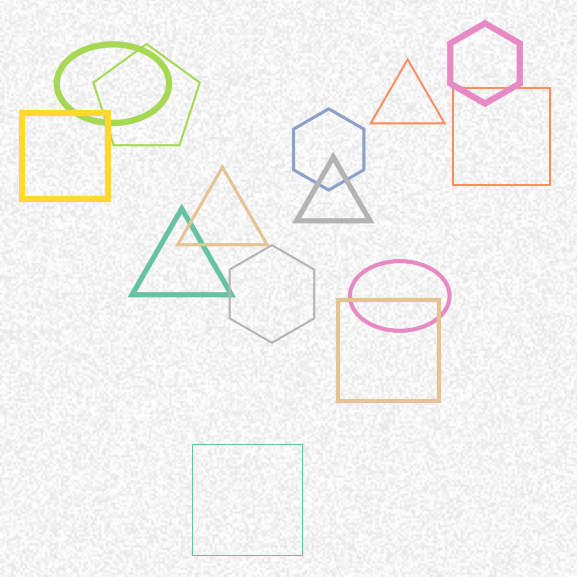[{"shape": "square", "thickness": 0.5, "radius": 0.48, "center": [0.428, 0.134]}, {"shape": "triangle", "thickness": 2.5, "radius": 0.5, "center": [0.315, 0.538]}, {"shape": "triangle", "thickness": 1, "radius": 0.37, "center": [0.706, 0.822]}, {"shape": "square", "thickness": 1, "radius": 0.42, "center": [0.869, 0.764]}, {"shape": "hexagon", "thickness": 1.5, "radius": 0.35, "center": [0.569, 0.74]}, {"shape": "oval", "thickness": 2, "radius": 0.43, "center": [0.692, 0.487]}, {"shape": "hexagon", "thickness": 3, "radius": 0.35, "center": [0.84, 0.889]}, {"shape": "oval", "thickness": 3, "radius": 0.49, "center": [0.196, 0.854]}, {"shape": "pentagon", "thickness": 1, "radius": 0.48, "center": [0.254, 0.826]}, {"shape": "square", "thickness": 3, "radius": 0.37, "center": [0.112, 0.73]}, {"shape": "triangle", "thickness": 1.5, "radius": 0.45, "center": [0.385, 0.62]}, {"shape": "square", "thickness": 2, "radius": 0.44, "center": [0.673, 0.392]}, {"shape": "hexagon", "thickness": 1, "radius": 0.42, "center": [0.471, 0.49]}, {"shape": "triangle", "thickness": 2.5, "radius": 0.37, "center": [0.577, 0.654]}]